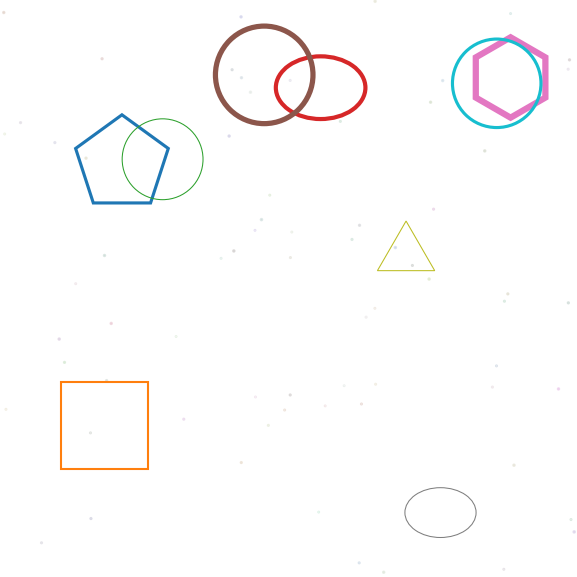[{"shape": "pentagon", "thickness": 1.5, "radius": 0.42, "center": [0.211, 0.716]}, {"shape": "square", "thickness": 1, "radius": 0.38, "center": [0.181, 0.262]}, {"shape": "circle", "thickness": 0.5, "radius": 0.35, "center": [0.282, 0.723]}, {"shape": "oval", "thickness": 2, "radius": 0.39, "center": [0.555, 0.847]}, {"shape": "circle", "thickness": 2.5, "radius": 0.42, "center": [0.458, 0.869]}, {"shape": "hexagon", "thickness": 3, "radius": 0.35, "center": [0.884, 0.865]}, {"shape": "oval", "thickness": 0.5, "radius": 0.31, "center": [0.763, 0.112]}, {"shape": "triangle", "thickness": 0.5, "radius": 0.29, "center": [0.703, 0.559]}, {"shape": "circle", "thickness": 1.5, "radius": 0.38, "center": [0.86, 0.855]}]